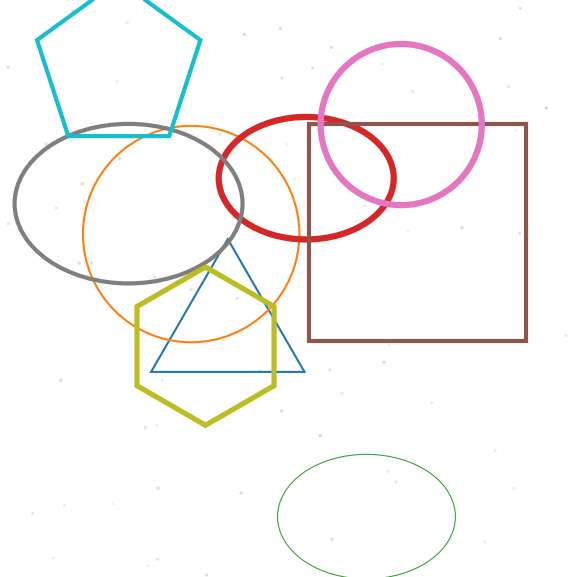[{"shape": "triangle", "thickness": 1, "radius": 0.77, "center": [0.394, 0.432]}, {"shape": "circle", "thickness": 1, "radius": 0.94, "center": [0.331, 0.594]}, {"shape": "oval", "thickness": 0.5, "radius": 0.77, "center": [0.635, 0.105]}, {"shape": "oval", "thickness": 3, "radius": 0.76, "center": [0.53, 0.691]}, {"shape": "square", "thickness": 2, "radius": 0.94, "center": [0.723, 0.596]}, {"shape": "circle", "thickness": 3, "radius": 0.7, "center": [0.695, 0.783]}, {"shape": "oval", "thickness": 2, "radius": 0.99, "center": [0.223, 0.646]}, {"shape": "hexagon", "thickness": 2.5, "radius": 0.69, "center": [0.356, 0.4]}, {"shape": "pentagon", "thickness": 2, "radius": 0.74, "center": [0.206, 0.884]}]